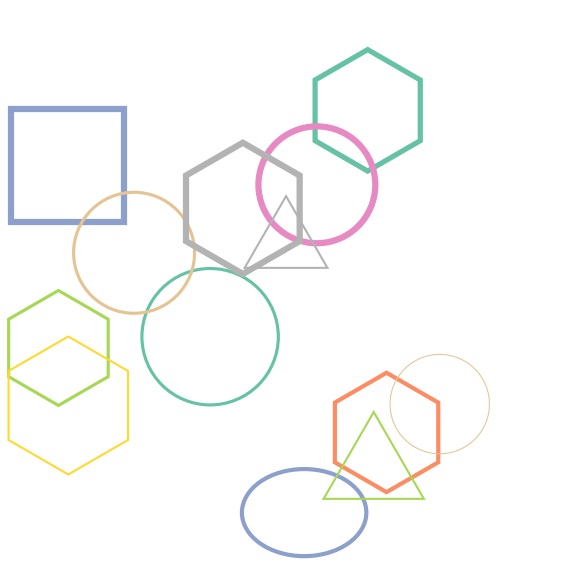[{"shape": "circle", "thickness": 1.5, "radius": 0.59, "center": [0.364, 0.416]}, {"shape": "hexagon", "thickness": 2.5, "radius": 0.53, "center": [0.637, 0.808]}, {"shape": "hexagon", "thickness": 2, "radius": 0.52, "center": [0.669, 0.25]}, {"shape": "oval", "thickness": 2, "radius": 0.54, "center": [0.527, 0.111]}, {"shape": "square", "thickness": 3, "radius": 0.49, "center": [0.117, 0.713]}, {"shape": "circle", "thickness": 3, "radius": 0.51, "center": [0.549, 0.679]}, {"shape": "hexagon", "thickness": 1.5, "radius": 0.5, "center": [0.101, 0.397]}, {"shape": "triangle", "thickness": 1, "radius": 0.5, "center": [0.647, 0.185]}, {"shape": "hexagon", "thickness": 1, "radius": 0.6, "center": [0.118, 0.297]}, {"shape": "circle", "thickness": 1.5, "radius": 0.52, "center": [0.232, 0.561]}, {"shape": "circle", "thickness": 0.5, "radius": 0.43, "center": [0.761, 0.299]}, {"shape": "hexagon", "thickness": 3, "radius": 0.57, "center": [0.42, 0.638]}, {"shape": "triangle", "thickness": 1, "radius": 0.41, "center": [0.495, 0.577]}]